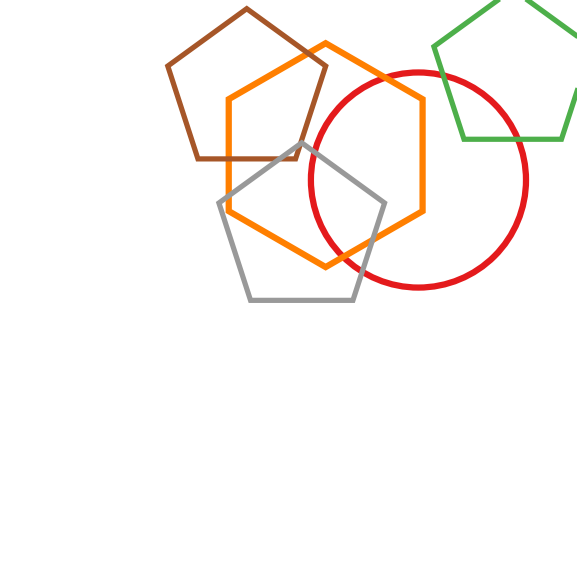[{"shape": "circle", "thickness": 3, "radius": 0.93, "center": [0.725, 0.687]}, {"shape": "pentagon", "thickness": 2.5, "radius": 0.72, "center": [0.888, 0.874]}, {"shape": "hexagon", "thickness": 3, "radius": 0.97, "center": [0.564, 0.73]}, {"shape": "pentagon", "thickness": 2.5, "radius": 0.72, "center": [0.427, 0.84]}, {"shape": "pentagon", "thickness": 2.5, "radius": 0.75, "center": [0.522, 0.601]}]